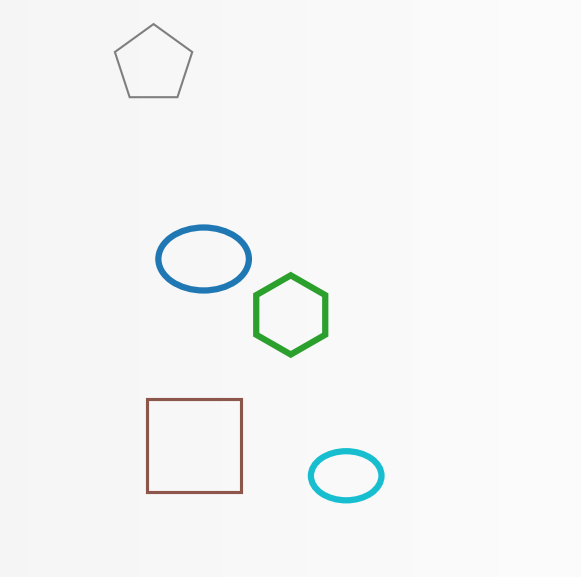[{"shape": "oval", "thickness": 3, "radius": 0.39, "center": [0.35, 0.551]}, {"shape": "hexagon", "thickness": 3, "radius": 0.34, "center": [0.5, 0.454]}, {"shape": "square", "thickness": 1.5, "radius": 0.4, "center": [0.334, 0.227]}, {"shape": "pentagon", "thickness": 1, "radius": 0.35, "center": [0.264, 0.887]}, {"shape": "oval", "thickness": 3, "radius": 0.3, "center": [0.596, 0.175]}]